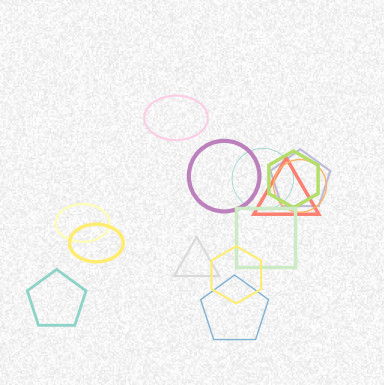[{"shape": "pentagon", "thickness": 2, "radius": 0.4, "center": [0.147, 0.22]}, {"shape": "circle", "thickness": 0.5, "radius": 0.4, "center": [0.683, 0.535]}, {"shape": "oval", "thickness": 1.5, "radius": 0.35, "center": [0.215, 0.421]}, {"shape": "pentagon", "thickness": 1.5, "radius": 0.41, "center": [0.78, 0.531]}, {"shape": "triangle", "thickness": 2.5, "radius": 0.49, "center": [0.744, 0.492]}, {"shape": "pentagon", "thickness": 1, "radius": 0.46, "center": [0.609, 0.193]}, {"shape": "circle", "thickness": 1, "radius": 0.34, "center": [0.779, 0.517]}, {"shape": "hexagon", "thickness": 2.5, "radius": 0.37, "center": [0.762, 0.534]}, {"shape": "oval", "thickness": 1.5, "radius": 0.41, "center": [0.457, 0.694]}, {"shape": "triangle", "thickness": 1.5, "radius": 0.34, "center": [0.511, 0.317]}, {"shape": "circle", "thickness": 3, "radius": 0.46, "center": [0.582, 0.543]}, {"shape": "square", "thickness": 2.5, "radius": 0.38, "center": [0.689, 0.383]}, {"shape": "hexagon", "thickness": 1.5, "radius": 0.37, "center": [0.614, 0.286]}, {"shape": "oval", "thickness": 2.5, "radius": 0.35, "center": [0.25, 0.369]}]